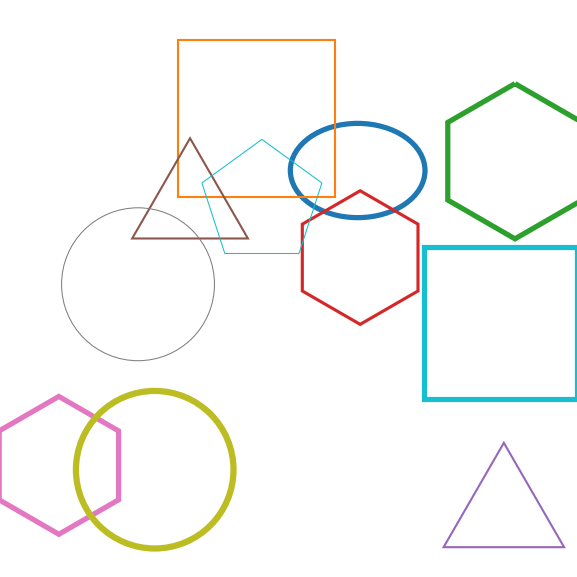[{"shape": "oval", "thickness": 2.5, "radius": 0.58, "center": [0.619, 0.704]}, {"shape": "square", "thickness": 1, "radius": 0.68, "center": [0.444, 0.794]}, {"shape": "hexagon", "thickness": 2.5, "radius": 0.67, "center": [0.892, 0.72]}, {"shape": "hexagon", "thickness": 1.5, "radius": 0.58, "center": [0.624, 0.553]}, {"shape": "triangle", "thickness": 1, "radius": 0.6, "center": [0.872, 0.112]}, {"shape": "triangle", "thickness": 1, "radius": 0.58, "center": [0.329, 0.644]}, {"shape": "hexagon", "thickness": 2.5, "radius": 0.6, "center": [0.102, 0.193]}, {"shape": "circle", "thickness": 0.5, "radius": 0.66, "center": [0.239, 0.507]}, {"shape": "circle", "thickness": 3, "radius": 0.68, "center": [0.268, 0.186]}, {"shape": "square", "thickness": 2.5, "radius": 0.66, "center": [0.867, 0.44]}, {"shape": "pentagon", "thickness": 0.5, "radius": 0.55, "center": [0.454, 0.649]}]